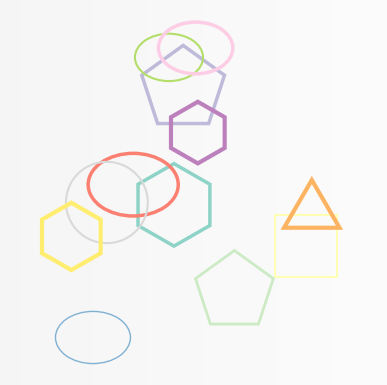[{"shape": "hexagon", "thickness": 2.5, "radius": 0.54, "center": [0.449, 0.468]}, {"shape": "square", "thickness": 1.5, "radius": 0.4, "center": [0.789, 0.362]}, {"shape": "pentagon", "thickness": 2.5, "radius": 0.56, "center": [0.473, 0.77]}, {"shape": "oval", "thickness": 2.5, "radius": 0.58, "center": [0.344, 0.52]}, {"shape": "oval", "thickness": 1, "radius": 0.48, "center": [0.24, 0.123]}, {"shape": "triangle", "thickness": 3, "radius": 0.41, "center": [0.805, 0.45]}, {"shape": "oval", "thickness": 1.5, "radius": 0.44, "center": [0.436, 0.851]}, {"shape": "oval", "thickness": 2.5, "radius": 0.48, "center": [0.505, 0.875]}, {"shape": "circle", "thickness": 1.5, "radius": 0.53, "center": [0.276, 0.474]}, {"shape": "hexagon", "thickness": 3, "radius": 0.4, "center": [0.51, 0.656]}, {"shape": "pentagon", "thickness": 2, "radius": 0.53, "center": [0.605, 0.244]}, {"shape": "hexagon", "thickness": 3, "radius": 0.44, "center": [0.184, 0.386]}]